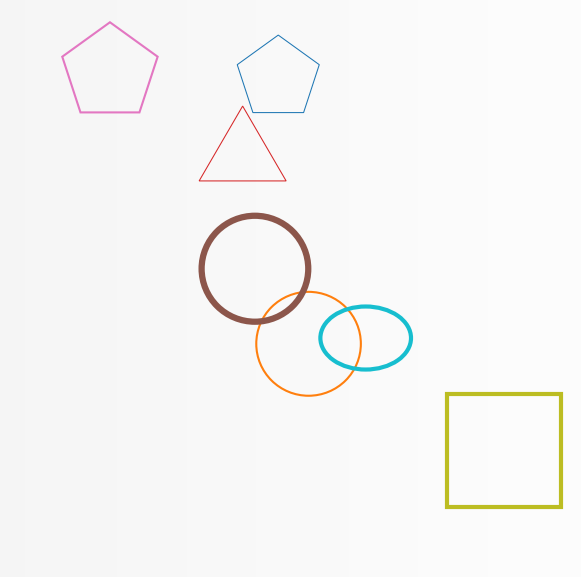[{"shape": "pentagon", "thickness": 0.5, "radius": 0.37, "center": [0.479, 0.864]}, {"shape": "circle", "thickness": 1, "radius": 0.45, "center": [0.531, 0.404]}, {"shape": "triangle", "thickness": 0.5, "radius": 0.43, "center": [0.417, 0.729]}, {"shape": "circle", "thickness": 3, "radius": 0.46, "center": [0.439, 0.534]}, {"shape": "pentagon", "thickness": 1, "radius": 0.43, "center": [0.189, 0.874]}, {"shape": "square", "thickness": 2, "radius": 0.49, "center": [0.867, 0.219]}, {"shape": "oval", "thickness": 2, "radius": 0.39, "center": [0.629, 0.414]}]